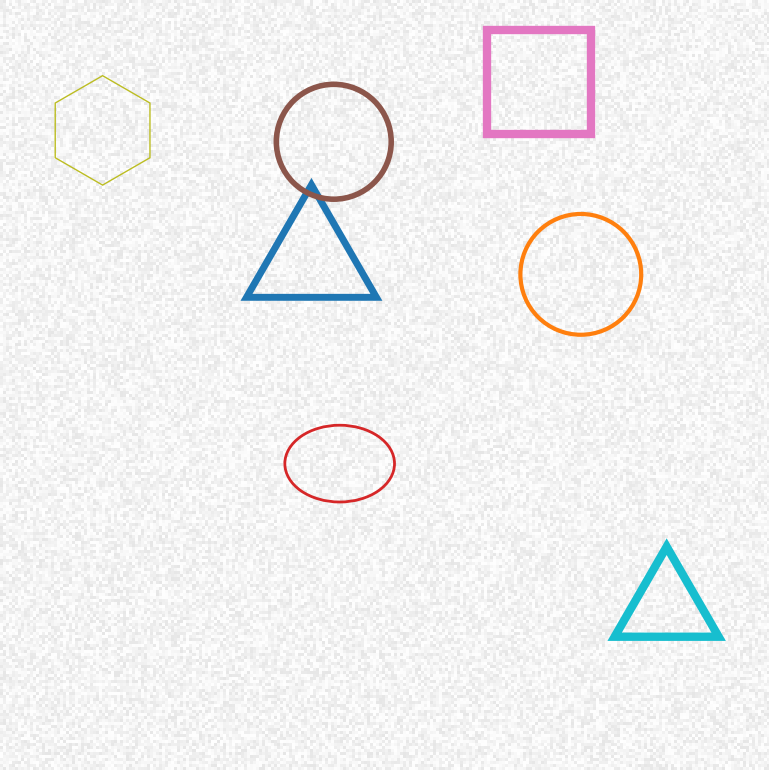[{"shape": "triangle", "thickness": 2.5, "radius": 0.49, "center": [0.404, 0.663]}, {"shape": "circle", "thickness": 1.5, "radius": 0.39, "center": [0.754, 0.644]}, {"shape": "oval", "thickness": 1, "radius": 0.36, "center": [0.441, 0.398]}, {"shape": "circle", "thickness": 2, "radius": 0.37, "center": [0.433, 0.816]}, {"shape": "square", "thickness": 3, "radius": 0.34, "center": [0.7, 0.893]}, {"shape": "hexagon", "thickness": 0.5, "radius": 0.36, "center": [0.133, 0.831]}, {"shape": "triangle", "thickness": 3, "radius": 0.39, "center": [0.866, 0.212]}]